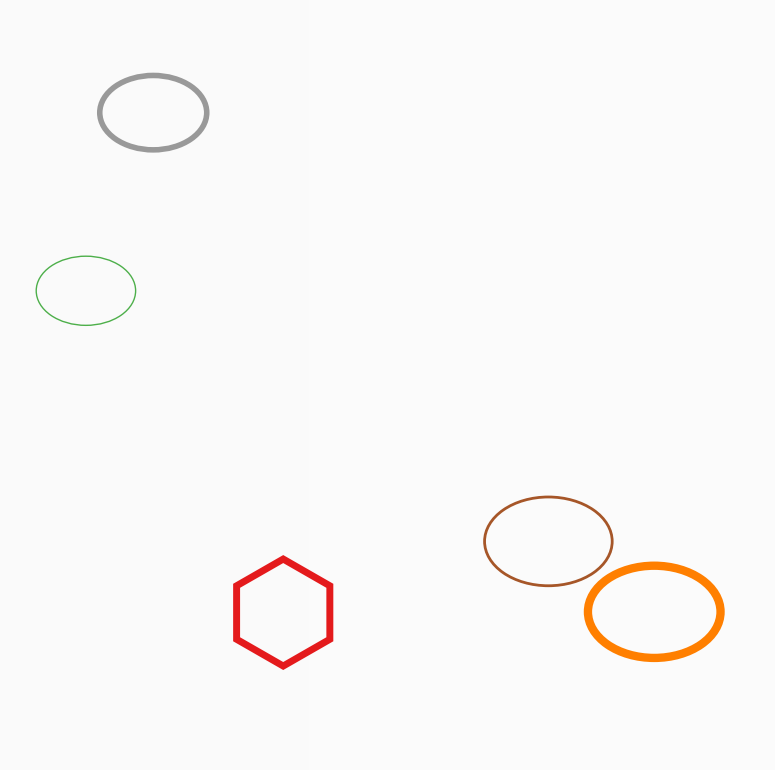[{"shape": "hexagon", "thickness": 2.5, "radius": 0.35, "center": [0.365, 0.204]}, {"shape": "oval", "thickness": 0.5, "radius": 0.32, "center": [0.111, 0.622]}, {"shape": "oval", "thickness": 3, "radius": 0.43, "center": [0.844, 0.205]}, {"shape": "oval", "thickness": 1, "radius": 0.41, "center": [0.708, 0.297]}, {"shape": "oval", "thickness": 2, "radius": 0.35, "center": [0.198, 0.854]}]